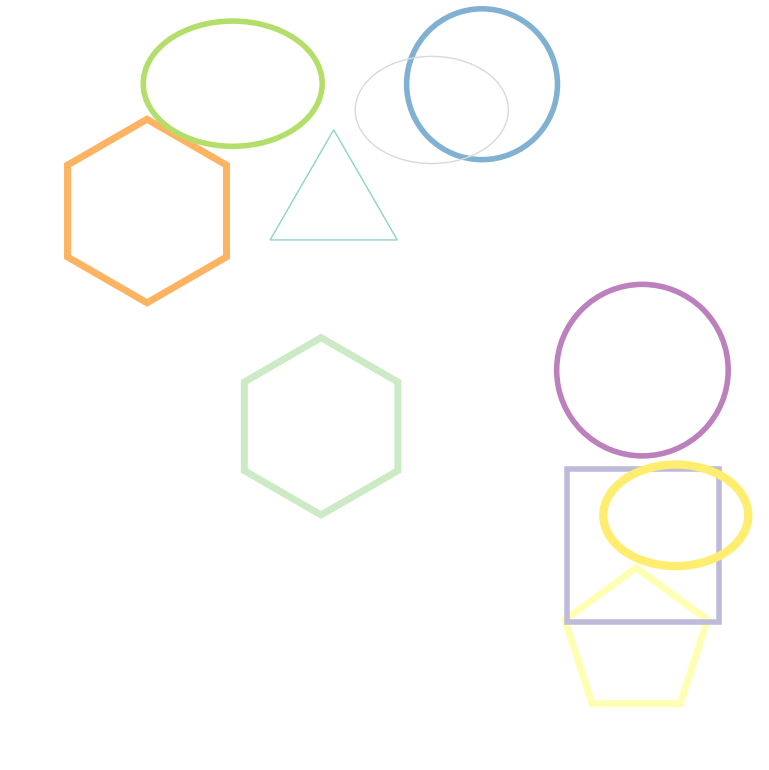[{"shape": "triangle", "thickness": 0.5, "radius": 0.48, "center": [0.433, 0.736]}, {"shape": "pentagon", "thickness": 2.5, "radius": 0.49, "center": [0.826, 0.165]}, {"shape": "square", "thickness": 2, "radius": 0.5, "center": [0.835, 0.292]}, {"shape": "circle", "thickness": 2, "radius": 0.49, "center": [0.626, 0.891]}, {"shape": "hexagon", "thickness": 2.5, "radius": 0.6, "center": [0.191, 0.726]}, {"shape": "oval", "thickness": 2, "radius": 0.58, "center": [0.302, 0.891]}, {"shape": "oval", "thickness": 0.5, "radius": 0.5, "center": [0.561, 0.857]}, {"shape": "circle", "thickness": 2, "radius": 0.56, "center": [0.834, 0.519]}, {"shape": "hexagon", "thickness": 2.5, "radius": 0.58, "center": [0.417, 0.446]}, {"shape": "oval", "thickness": 3, "radius": 0.47, "center": [0.878, 0.331]}]